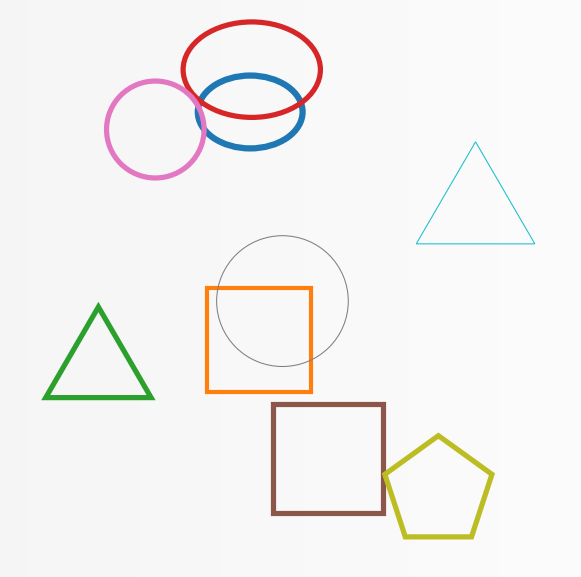[{"shape": "oval", "thickness": 3, "radius": 0.45, "center": [0.43, 0.805]}, {"shape": "square", "thickness": 2, "radius": 0.45, "center": [0.446, 0.41]}, {"shape": "triangle", "thickness": 2.5, "radius": 0.52, "center": [0.169, 0.363]}, {"shape": "oval", "thickness": 2.5, "radius": 0.59, "center": [0.433, 0.879]}, {"shape": "square", "thickness": 2.5, "radius": 0.47, "center": [0.564, 0.205]}, {"shape": "circle", "thickness": 2.5, "radius": 0.42, "center": [0.267, 0.775]}, {"shape": "circle", "thickness": 0.5, "radius": 0.57, "center": [0.486, 0.478]}, {"shape": "pentagon", "thickness": 2.5, "radius": 0.48, "center": [0.754, 0.148]}, {"shape": "triangle", "thickness": 0.5, "radius": 0.59, "center": [0.818, 0.636]}]